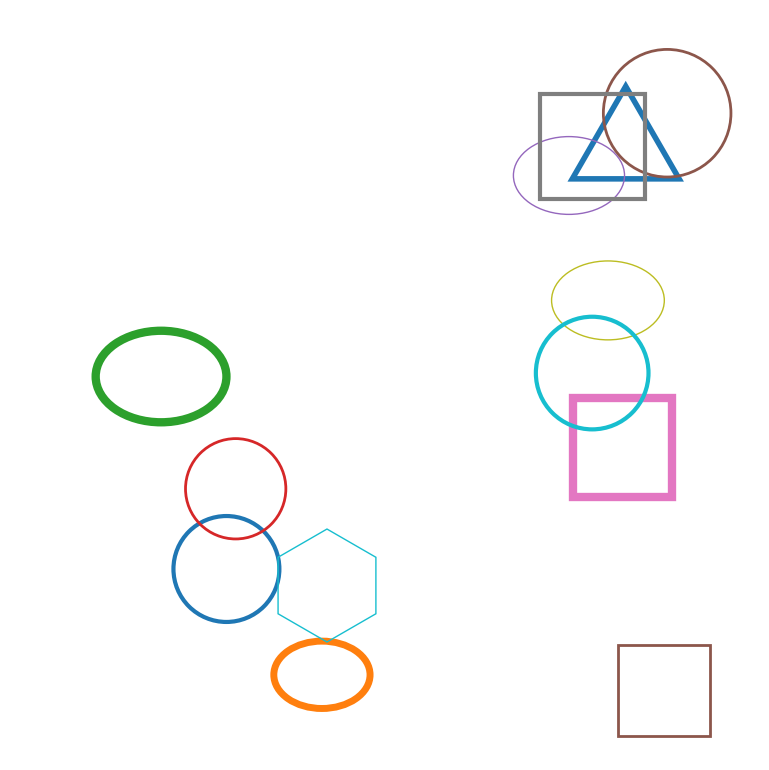[{"shape": "triangle", "thickness": 2, "radius": 0.4, "center": [0.813, 0.808]}, {"shape": "circle", "thickness": 1.5, "radius": 0.34, "center": [0.294, 0.261]}, {"shape": "oval", "thickness": 2.5, "radius": 0.31, "center": [0.418, 0.124]}, {"shape": "oval", "thickness": 3, "radius": 0.42, "center": [0.209, 0.511]}, {"shape": "circle", "thickness": 1, "radius": 0.33, "center": [0.306, 0.365]}, {"shape": "oval", "thickness": 0.5, "radius": 0.36, "center": [0.739, 0.772]}, {"shape": "square", "thickness": 1, "radius": 0.3, "center": [0.862, 0.103]}, {"shape": "circle", "thickness": 1, "radius": 0.41, "center": [0.866, 0.853]}, {"shape": "square", "thickness": 3, "radius": 0.32, "center": [0.808, 0.419]}, {"shape": "square", "thickness": 1.5, "radius": 0.34, "center": [0.77, 0.81]}, {"shape": "oval", "thickness": 0.5, "radius": 0.37, "center": [0.79, 0.61]}, {"shape": "hexagon", "thickness": 0.5, "radius": 0.37, "center": [0.425, 0.24]}, {"shape": "circle", "thickness": 1.5, "radius": 0.37, "center": [0.769, 0.516]}]